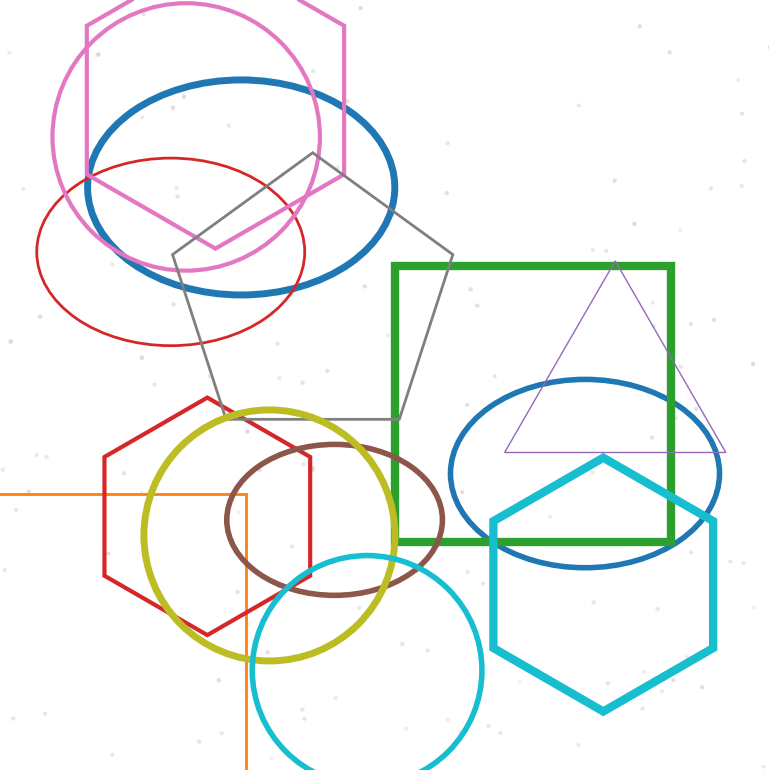[{"shape": "oval", "thickness": 2.5, "radius": 1.0, "center": [0.313, 0.757]}, {"shape": "oval", "thickness": 2, "radius": 0.87, "center": [0.76, 0.385]}, {"shape": "square", "thickness": 1, "radius": 0.99, "center": [0.123, 0.161]}, {"shape": "square", "thickness": 3, "radius": 0.9, "center": [0.692, 0.476]}, {"shape": "oval", "thickness": 1, "radius": 0.87, "center": [0.222, 0.673]}, {"shape": "hexagon", "thickness": 1.5, "radius": 0.77, "center": [0.269, 0.329]}, {"shape": "triangle", "thickness": 0.5, "radius": 0.83, "center": [0.799, 0.495]}, {"shape": "oval", "thickness": 2, "radius": 0.7, "center": [0.435, 0.325]}, {"shape": "hexagon", "thickness": 1.5, "radius": 0.96, "center": [0.28, 0.87]}, {"shape": "circle", "thickness": 1.5, "radius": 0.87, "center": [0.242, 0.822]}, {"shape": "pentagon", "thickness": 1, "radius": 0.96, "center": [0.406, 0.61]}, {"shape": "circle", "thickness": 2.5, "radius": 0.82, "center": [0.35, 0.305]}, {"shape": "circle", "thickness": 2, "radius": 0.75, "center": [0.477, 0.129]}, {"shape": "hexagon", "thickness": 3, "radius": 0.82, "center": [0.783, 0.241]}]